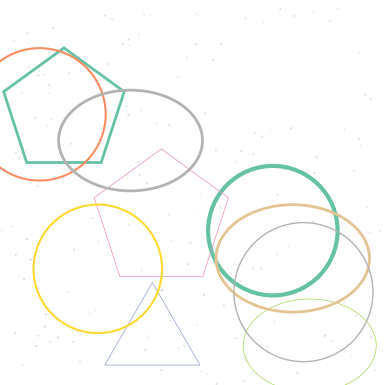[{"shape": "pentagon", "thickness": 2, "radius": 0.82, "center": [0.166, 0.711]}, {"shape": "circle", "thickness": 3, "radius": 0.84, "center": [0.709, 0.401]}, {"shape": "circle", "thickness": 1.5, "radius": 0.86, "center": [0.103, 0.703]}, {"shape": "triangle", "thickness": 0.5, "radius": 0.71, "center": [0.396, 0.123]}, {"shape": "pentagon", "thickness": 0.5, "radius": 0.92, "center": [0.419, 0.43]}, {"shape": "oval", "thickness": 0.5, "radius": 0.86, "center": [0.804, 0.102]}, {"shape": "circle", "thickness": 1.5, "radius": 0.83, "center": [0.254, 0.302]}, {"shape": "oval", "thickness": 2, "radius": 1.0, "center": [0.76, 0.329]}, {"shape": "circle", "thickness": 1, "radius": 0.9, "center": [0.788, 0.241]}, {"shape": "oval", "thickness": 2, "radius": 0.93, "center": [0.339, 0.635]}]